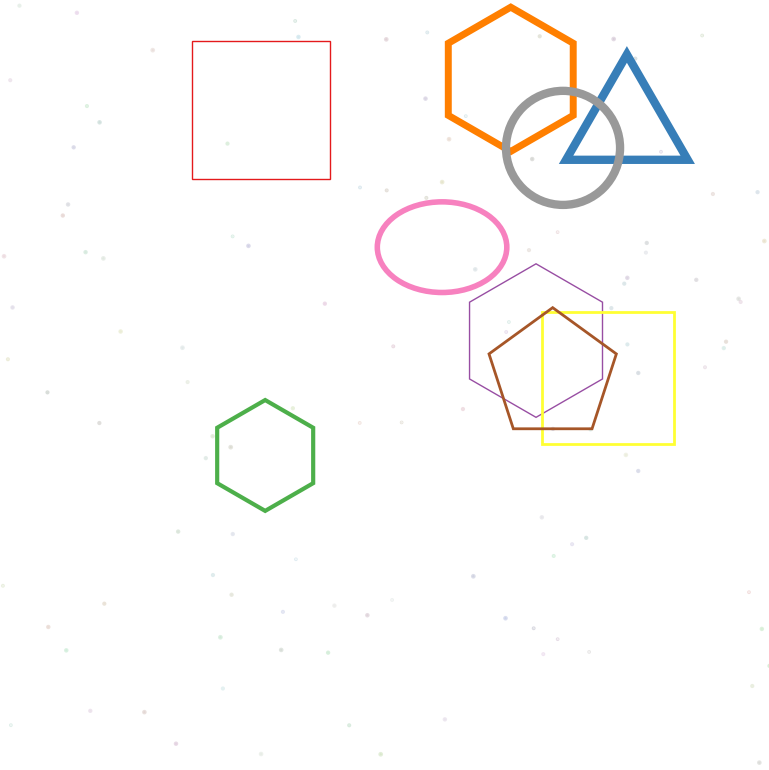[{"shape": "square", "thickness": 0.5, "radius": 0.45, "center": [0.339, 0.857]}, {"shape": "triangle", "thickness": 3, "radius": 0.46, "center": [0.814, 0.838]}, {"shape": "hexagon", "thickness": 1.5, "radius": 0.36, "center": [0.344, 0.408]}, {"shape": "hexagon", "thickness": 0.5, "radius": 0.5, "center": [0.696, 0.558]}, {"shape": "hexagon", "thickness": 2.5, "radius": 0.47, "center": [0.663, 0.897]}, {"shape": "square", "thickness": 1, "radius": 0.43, "center": [0.79, 0.509]}, {"shape": "pentagon", "thickness": 1, "radius": 0.43, "center": [0.718, 0.513]}, {"shape": "oval", "thickness": 2, "radius": 0.42, "center": [0.574, 0.679]}, {"shape": "circle", "thickness": 3, "radius": 0.37, "center": [0.731, 0.808]}]